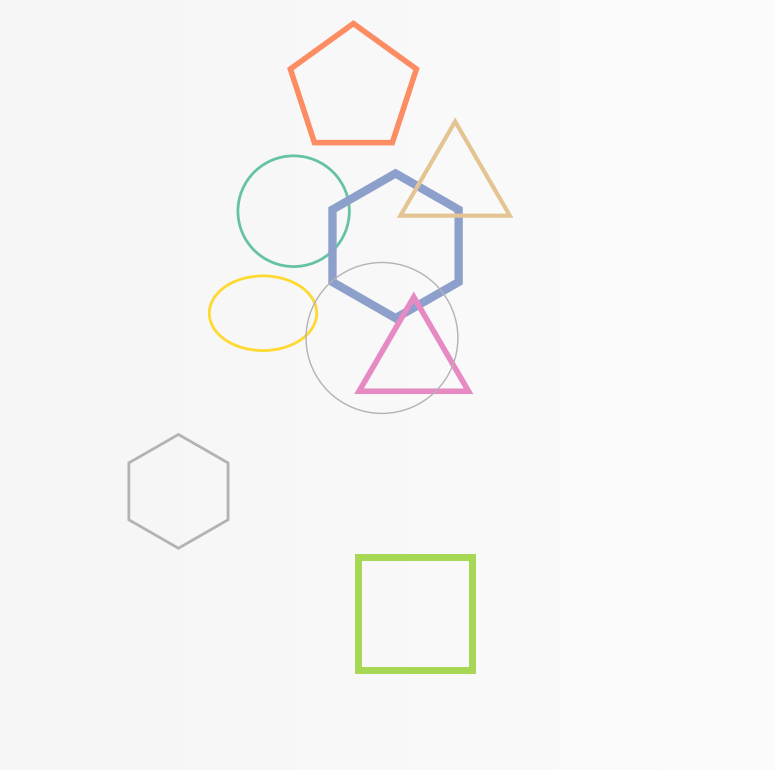[{"shape": "circle", "thickness": 1, "radius": 0.36, "center": [0.379, 0.726]}, {"shape": "pentagon", "thickness": 2, "radius": 0.43, "center": [0.456, 0.884]}, {"shape": "hexagon", "thickness": 3, "radius": 0.47, "center": [0.51, 0.681]}, {"shape": "triangle", "thickness": 2, "radius": 0.41, "center": [0.534, 0.533]}, {"shape": "square", "thickness": 2.5, "radius": 0.37, "center": [0.536, 0.204]}, {"shape": "oval", "thickness": 1, "radius": 0.35, "center": [0.339, 0.593]}, {"shape": "triangle", "thickness": 1.5, "radius": 0.41, "center": [0.587, 0.761]}, {"shape": "hexagon", "thickness": 1, "radius": 0.37, "center": [0.23, 0.362]}, {"shape": "circle", "thickness": 0.5, "radius": 0.49, "center": [0.493, 0.561]}]